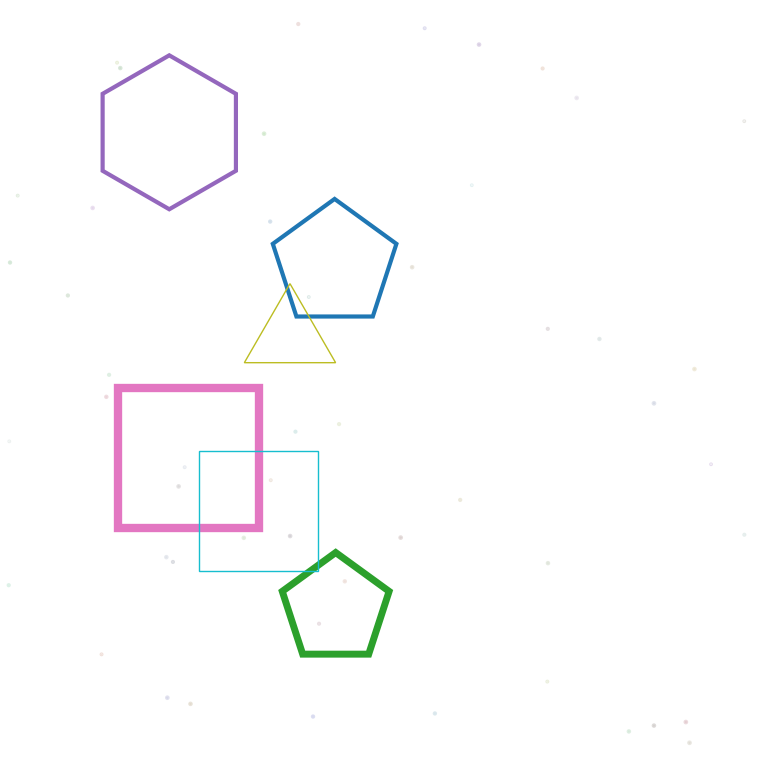[{"shape": "pentagon", "thickness": 1.5, "radius": 0.42, "center": [0.435, 0.657]}, {"shape": "pentagon", "thickness": 2.5, "radius": 0.36, "center": [0.436, 0.209]}, {"shape": "hexagon", "thickness": 1.5, "radius": 0.5, "center": [0.22, 0.828]}, {"shape": "square", "thickness": 3, "radius": 0.46, "center": [0.245, 0.405]}, {"shape": "triangle", "thickness": 0.5, "radius": 0.34, "center": [0.377, 0.563]}, {"shape": "square", "thickness": 0.5, "radius": 0.39, "center": [0.336, 0.336]}]